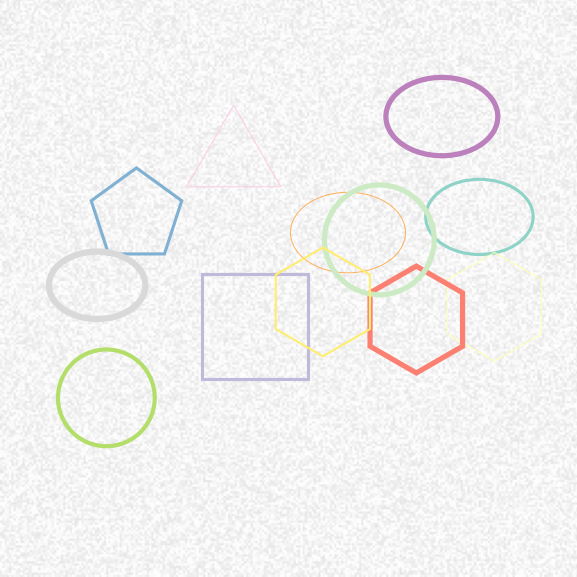[{"shape": "oval", "thickness": 1.5, "radius": 0.47, "center": [0.83, 0.624]}, {"shape": "hexagon", "thickness": 0.5, "radius": 0.47, "center": [0.856, 0.468]}, {"shape": "square", "thickness": 1.5, "radius": 0.46, "center": [0.442, 0.434]}, {"shape": "hexagon", "thickness": 2.5, "radius": 0.46, "center": [0.721, 0.446]}, {"shape": "pentagon", "thickness": 1.5, "radius": 0.41, "center": [0.236, 0.626]}, {"shape": "oval", "thickness": 0.5, "radius": 0.5, "center": [0.603, 0.596]}, {"shape": "circle", "thickness": 2, "radius": 0.42, "center": [0.184, 0.31]}, {"shape": "triangle", "thickness": 0.5, "radius": 0.47, "center": [0.405, 0.723]}, {"shape": "oval", "thickness": 3, "radius": 0.42, "center": [0.168, 0.505]}, {"shape": "oval", "thickness": 2.5, "radius": 0.48, "center": [0.765, 0.797]}, {"shape": "circle", "thickness": 2.5, "radius": 0.48, "center": [0.657, 0.584]}, {"shape": "hexagon", "thickness": 1, "radius": 0.47, "center": [0.559, 0.476]}]